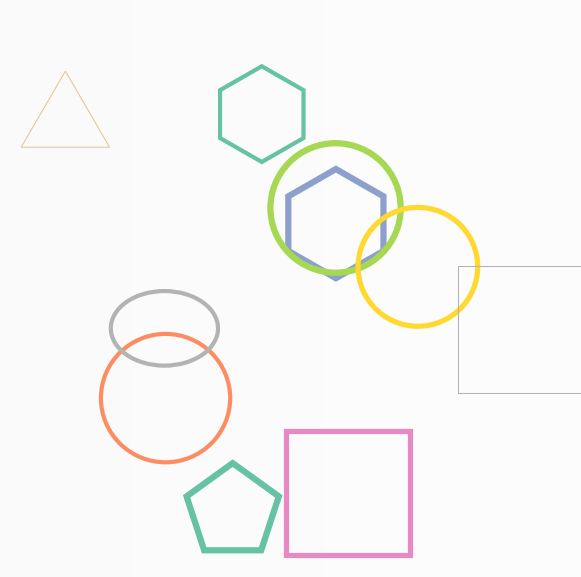[{"shape": "pentagon", "thickness": 3, "radius": 0.42, "center": [0.4, 0.114]}, {"shape": "hexagon", "thickness": 2, "radius": 0.41, "center": [0.45, 0.802]}, {"shape": "circle", "thickness": 2, "radius": 0.56, "center": [0.285, 0.31]}, {"shape": "hexagon", "thickness": 3, "radius": 0.47, "center": [0.578, 0.612]}, {"shape": "square", "thickness": 2.5, "radius": 0.54, "center": [0.599, 0.145]}, {"shape": "circle", "thickness": 3, "radius": 0.56, "center": [0.577, 0.639]}, {"shape": "circle", "thickness": 2.5, "radius": 0.51, "center": [0.719, 0.537]}, {"shape": "triangle", "thickness": 0.5, "radius": 0.44, "center": [0.113, 0.788]}, {"shape": "oval", "thickness": 2, "radius": 0.46, "center": [0.283, 0.431]}, {"shape": "square", "thickness": 0.5, "radius": 0.55, "center": [0.899, 0.429]}]